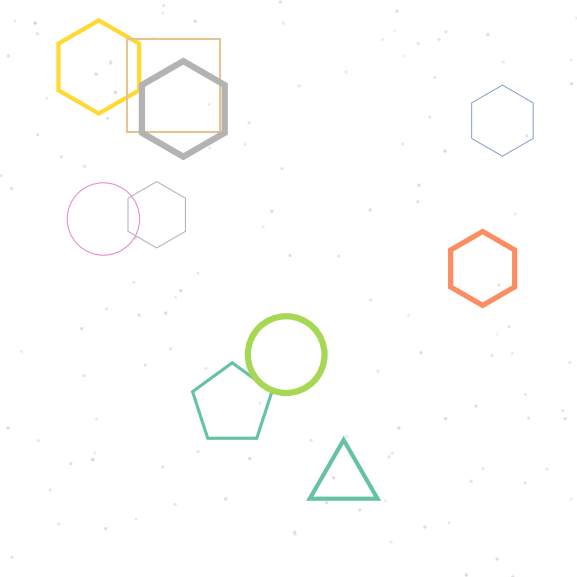[{"shape": "triangle", "thickness": 2, "radius": 0.34, "center": [0.595, 0.169]}, {"shape": "pentagon", "thickness": 1.5, "radius": 0.36, "center": [0.402, 0.299]}, {"shape": "hexagon", "thickness": 2.5, "radius": 0.32, "center": [0.836, 0.534]}, {"shape": "hexagon", "thickness": 0.5, "radius": 0.31, "center": [0.87, 0.79]}, {"shape": "circle", "thickness": 0.5, "radius": 0.31, "center": [0.179, 0.62]}, {"shape": "circle", "thickness": 3, "radius": 0.33, "center": [0.496, 0.385]}, {"shape": "hexagon", "thickness": 2, "radius": 0.4, "center": [0.171, 0.883]}, {"shape": "square", "thickness": 1, "radius": 0.4, "center": [0.3, 0.851]}, {"shape": "hexagon", "thickness": 3, "radius": 0.41, "center": [0.317, 0.811]}, {"shape": "hexagon", "thickness": 0.5, "radius": 0.29, "center": [0.271, 0.627]}]